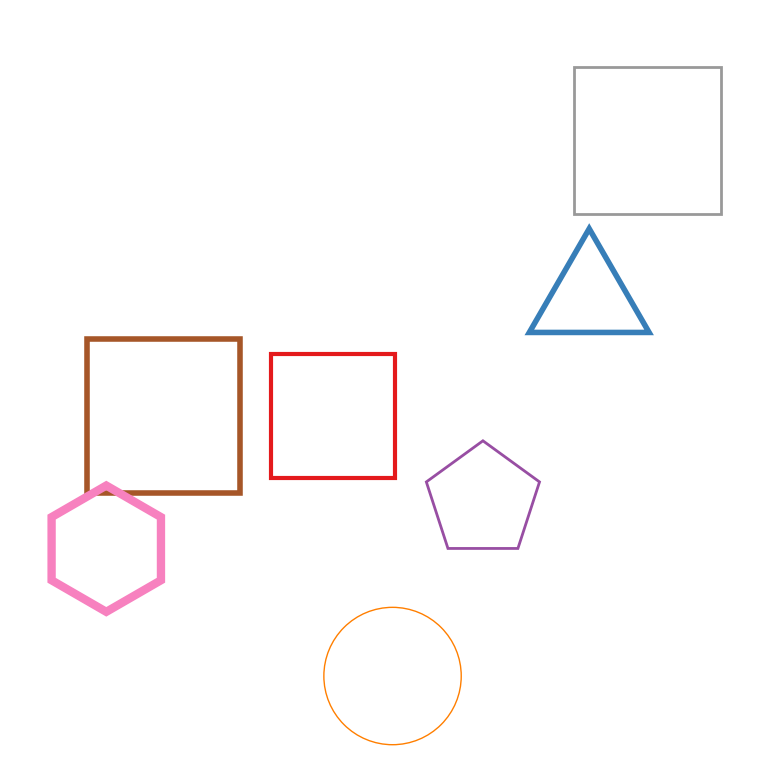[{"shape": "square", "thickness": 1.5, "radius": 0.4, "center": [0.433, 0.46]}, {"shape": "triangle", "thickness": 2, "radius": 0.45, "center": [0.765, 0.613]}, {"shape": "pentagon", "thickness": 1, "radius": 0.39, "center": [0.627, 0.35]}, {"shape": "circle", "thickness": 0.5, "radius": 0.45, "center": [0.51, 0.122]}, {"shape": "square", "thickness": 2, "radius": 0.5, "center": [0.213, 0.46]}, {"shape": "hexagon", "thickness": 3, "radius": 0.41, "center": [0.138, 0.287]}, {"shape": "square", "thickness": 1, "radius": 0.48, "center": [0.841, 0.817]}]